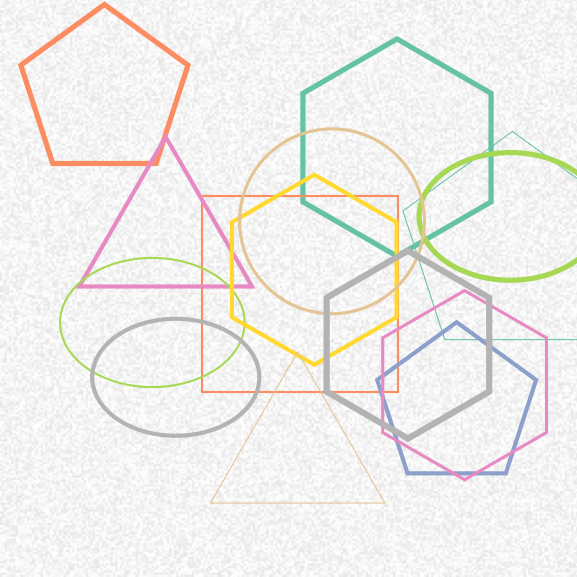[{"shape": "pentagon", "thickness": 0.5, "radius": 1.0, "center": [0.887, 0.572]}, {"shape": "hexagon", "thickness": 2.5, "radius": 0.94, "center": [0.687, 0.744]}, {"shape": "square", "thickness": 1, "radius": 0.85, "center": [0.519, 0.49]}, {"shape": "pentagon", "thickness": 2.5, "radius": 0.76, "center": [0.181, 0.839]}, {"shape": "pentagon", "thickness": 2, "radius": 0.72, "center": [0.791, 0.297]}, {"shape": "hexagon", "thickness": 1.5, "radius": 0.82, "center": [0.805, 0.332]}, {"shape": "triangle", "thickness": 2, "radius": 0.86, "center": [0.287, 0.589]}, {"shape": "oval", "thickness": 2.5, "radius": 0.79, "center": [0.884, 0.624]}, {"shape": "oval", "thickness": 1, "radius": 0.8, "center": [0.264, 0.441]}, {"shape": "hexagon", "thickness": 2, "radius": 0.82, "center": [0.544, 0.532]}, {"shape": "triangle", "thickness": 0.5, "radius": 0.87, "center": [0.515, 0.215]}, {"shape": "circle", "thickness": 1.5, "radius": 0.8, "center": [0.575, 0.616]}, {"shape": "hexagon", "thickness": 3, "radius": 0.81, "center": [0.706, 0.402]}, {"shape": "oval", "thickness": 2, "radius": 0.72, "center": [0.304, 0.346]}]